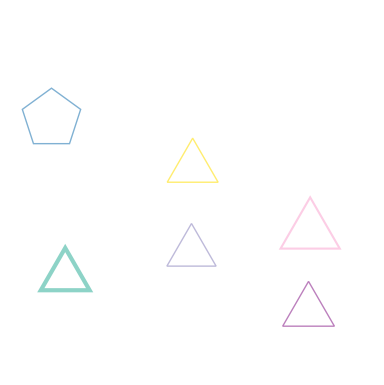[{"shape": "triangle", "thickness": 3, "radius": 0.37, "center": [0.169, 0.283]}, {"shape": "triangle", "thickness": 1, "radius": 0.37, "center": [0.497, 0.346]}, {"shape": "pentagon", "thickness": 1, "radius": 0.4, "center": [0.134, 0.691]}, {"shape": "triangle", "thickness": 1.5, "radius": 0.44, "center": [0.806, 0.399]}, {"shape": "triangle", "thickness": 1, "radius": 0.39, "center": [0.801, 0.192]}, {"shape": "triangle", "thickness": 1, "radius": 0.38, "center": [0.5, 0.565]}]